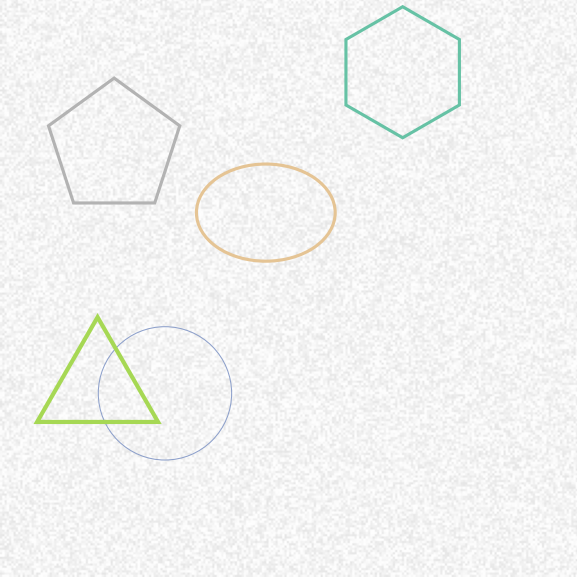[{"shape": "hexagon", "thickness": 1.5, "radius": 0.57, "center": [0.697, 0.874]}, {"shape": "circle", "thickness": 0.5, "radius": 0.58, "center": [0.286, 0.318]}, {"shape": "triangle", "thickness": 2, "radius": 0.6, "center": [0.169, 0.329]}, {"shape": "oval", "thickness": 1.5, "radius": 0.6, "center": [0.46, 0.631]}, {"shape": "pentagon", "thickness": 1.5, "radius": 0.6, "center": [0.198, 0.744]}]